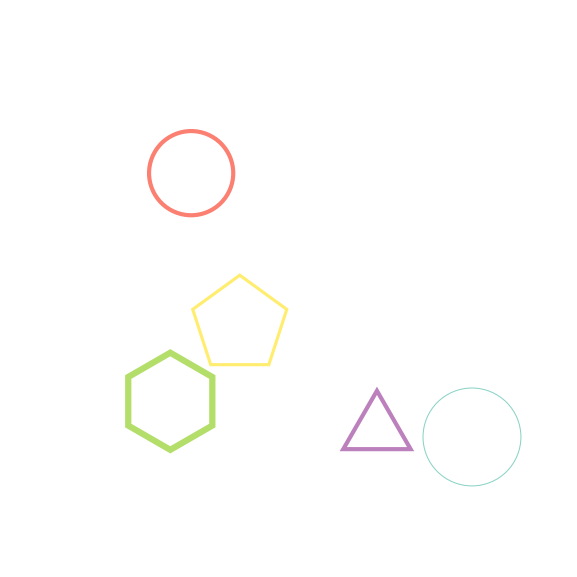[{"shape": "circle", "thickness": 0.5, "radius": 0.42, "center": [0.817, 0.242]}, {"shape": "circle", "thickness": 2, "radius": 0.36, "center": [0.331, 0.699]}, {"shape": "hexagon", "thickness": 3, "radius": 0.42, "center": [0.295, 0.304]}, {"shape": "triangle", "thickness": 2, "radius": 0.34, "center": [0.653, 0.255]}, {"shape": "pentagon", "thickness": 1.5, "radius": 0.43, "center": [0.415, 0.437]}]